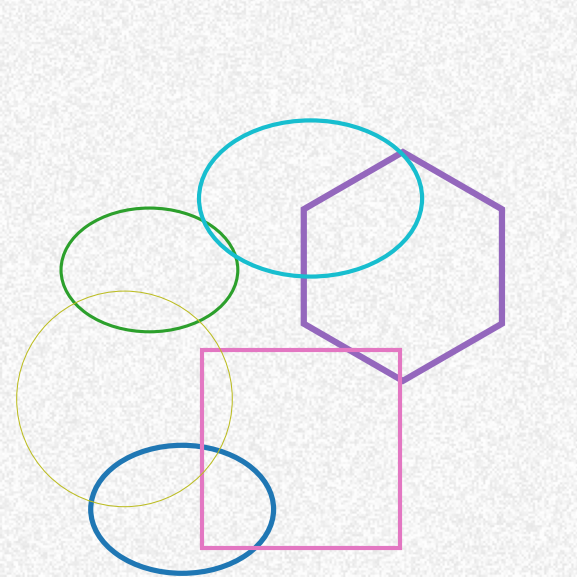[{"shape": "oval", "thickness": 2.5, "radius": 0.79, "center": [0.315, 0.117]}, {"shape": "oval", "thickness": 1.5, "radius": 0.77, "center": [0.259, 0.532]}, {"shape": "hexagon", "thickness": 3, "radius": 0.99, "center": [0.698, 0.538]}, {"shape": "square", "thickness": 2, "radius": 0.86, "center": [0.521, 0.222]}, {"shape": "circle", "thickness": 0.5, "radius": 0.93, "center": [0.216, 0.308]}, {"shape": "oval", "thickness": 2, "radius": 0.97, "center": [0.538, 0.655]}]